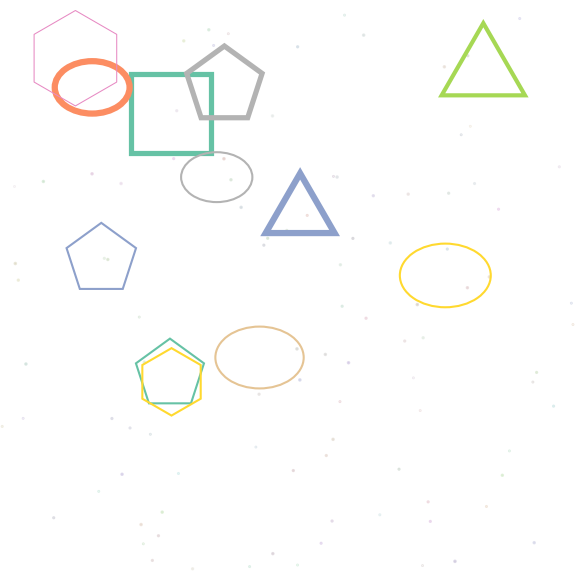[{"shape": "pentagon", "thickness": 1, "radius": 0.31, "center": [0.294, 0.351]}, {"shape": "square", "thickness": 2.5, "radius": 0.34, "center": [0.297, 0.802]}, {"shape": "oval", "thickness": 3, "radius": 0.32, "center": [0.16, 0.848]}, {"shape": "triangle", "thickness": 3, "radius": 0.34, "center": [0.52, 0.63]}, {"shape": "pentagon", "thickness": 1, "radius": 0.32, "center": [0.175, 0.55]}, {"shape": "hexagon", "thickness": 0.5, "radius": 0.41, "center": [0.131, 0.898]}, {"shape": "triangle", "thickness": 2, "radius": 0.42, "center": [0.837, 0.876]}, {"shape": "hexagon", "thickness": 1, "radius": 0.29, "center": [0.297, 0.338]}, {"shape": "oval", "thickness": 1, "radius": 0.39, "center": [0.771, 0.522]}, {"shape": "oval", "thickness": 1, "radius": 0.38, "center": [0.449, 0.38]}, {"shape": "oval", "thickness": 1, "radius": 0.31, "center": [0.375, 0.692]}, {"shape": "pentagon", "thickness": 2.5, "radius": 0.34, "center": [0.389, 0.851]}]